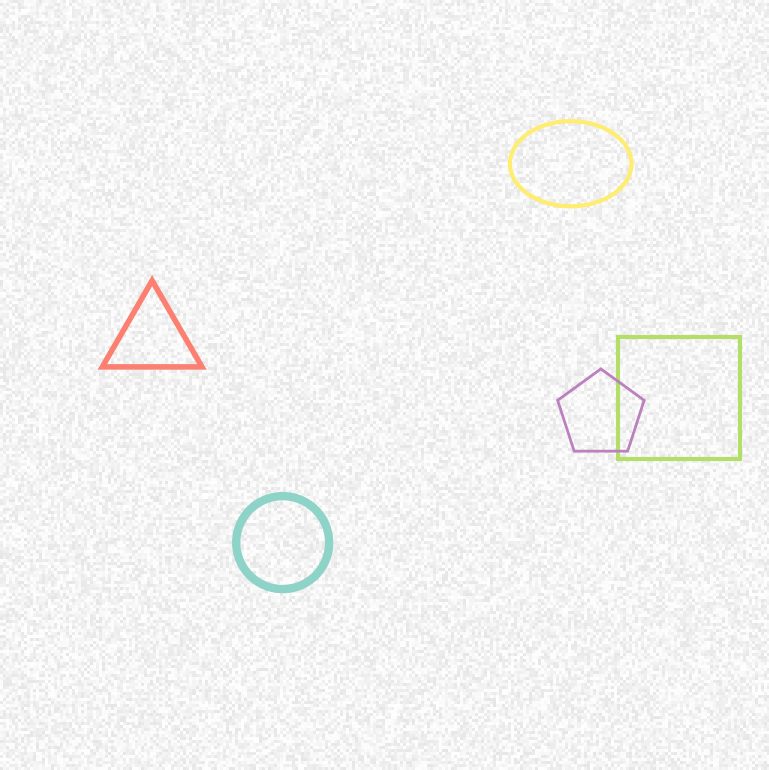[{"shape": "circle", "thickness": 3, "radius": 0.3, "center": [0.367, 0.295]}, {"shape": "triangle", "thickness": 2, "radius": 0.37, "center": [0.198, 0.561]}, {"shape": "square", "thickness": 1.5, "radius": 0.4, "center": [0.881, 0.483]}, {"shape": "pentagon", "thickness": 1, "radius": 0.3, "center": [0.78, 0.462]}, {"shape": "oval", "thickness": 1.5, "radius": 0.39, "center": [0.741, 0.787]}]